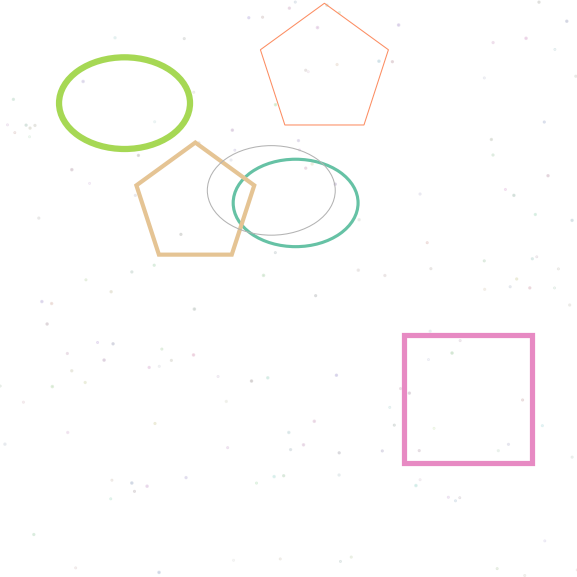[{"shape": "oval", "thickness": 1.5, "radius": 0.54, "center": [0.512, 0.648]}, {"shape": "pentagon", "thickness": 0.5, "radius": 0.58, "center": [0.562, 0.877]}, {"shape": "square", "thickness": 2.5, "radius": 0.55, "center": [0.81, 0.309]}, {"shape": "oval", "thickness": 3, "radius": 0.57, "center": [0.216, 0.821]}, {"shape": "pentagon", "thickness": 2, "radius": 0.54, "center": [0.338, 0.645]}, {"shape": "oval", "thickness": 0.5, "radius": 0.55, "center": [0.47, 0.669]}]